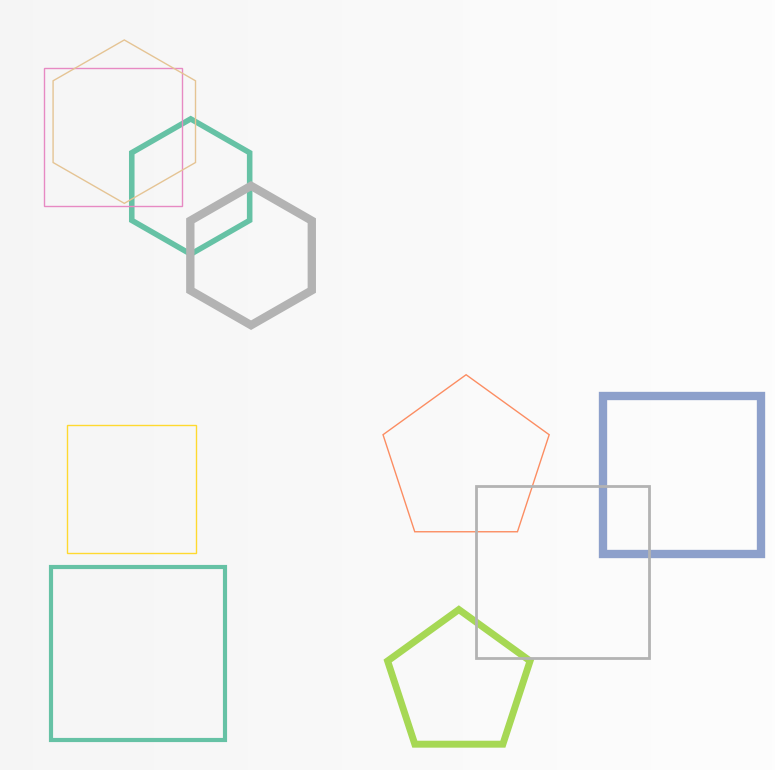[{"shape": "square", "thickness": 1.5, "radius": 0.56, "center": [0.178, 0.151]}, {"shape": "hexagon", "thickness": 2, "radius": 0.44, "center": [0.246, 0.758]}, {"shape": "pentagon", "thickness": 0.5, "radius": 0.56, "center": [0.601, 0.401]}, {"shape": "square", "thickness": 3, "radius": 0.51, "center": [0.88, 0.383]}, {"shape": "square", "thickness": 0.5, "radius": 0.45, "center": [0.146, 0.822]}, {"shape": "pentagon", "thickness": 2.5, "radius": 0.48, "center": [0.592, 0.112]}, {"shape": "square", "thickness": 0.5, "radius": 0.42, "center": [0.17, 0.365]}, {"shape": "hexagon", "thickness": 0.5, "radius": 0.53, "center": [0.16, 0.842]}, {"shape": "square", "thickness": 1, "radius": 0.56, "center": [0.726, 0.257]}, {"shape": "hexagon", "thickness": 3, "radius": 0.45, "center": [0.324, 0.668]}]